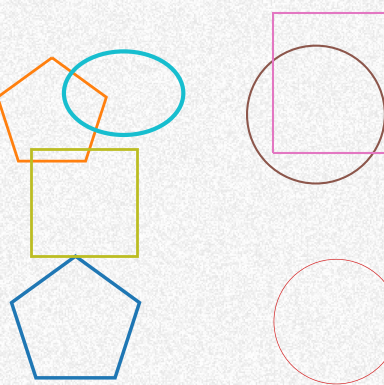[{"shape": "pentagon", "thickness": 2.5, "radius": 0.87, "center": [0.196, 0.16]}, {"shape": "pentagon", "thickness": 2, "radius": 0.74, "center": [0.135, 0.702]}, {"shape": "circle", "thickness": 0.5, "radius": 0.81, "center": [0.873, 0.165]}, {"shape": "circle", "thickness": 1.5, "radius": 0.9, "center": [0.821, 0.702]}, {"shape": "square", "thickness": 1.5, "radius": 0.91, "center": [0.89, 0.784]}, {"shape": "square", "thickness": 2, "radius": 0.69, "center": [0.219, 0.474]}, {"shape": "oval", "thickness": 3, "radius": 0.78, "center": [0.321, 0.758]}]